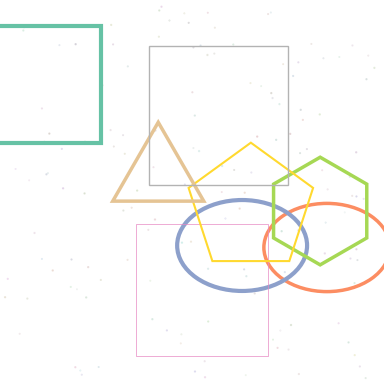[{"shape": "square", "thickness": 3, "radius": 0.76, "center": [0.112, 0.781]}, {"shape": "oval", "thickness": 2.5, "radius": 0.82, "center": [0.849, 0.357]}, {"shape": "oval", "thickness": 3, "radius": 0.84, "center": [0.629, 0.362]}, {"shape": "square", "thickness": 0.5, "radius": 0.85, "center": [0.524, 0.246]}, {"shape": "hexagon", "thickness": 2.5, "radius": 0.7, "center": [0.832, 0.452]}, {"shape": "pentagon", "thickness": 1.5, "radius": 0.85, "center": [0.652, 0.459]}, {"shape": "triangle", "thickness": 2.5, "radius": 0.68, "center": [0.411, 0.546]}, {"shape": "square", "thickness": 1, "radius": 0.9, "center": [0.567, 0.7]}]